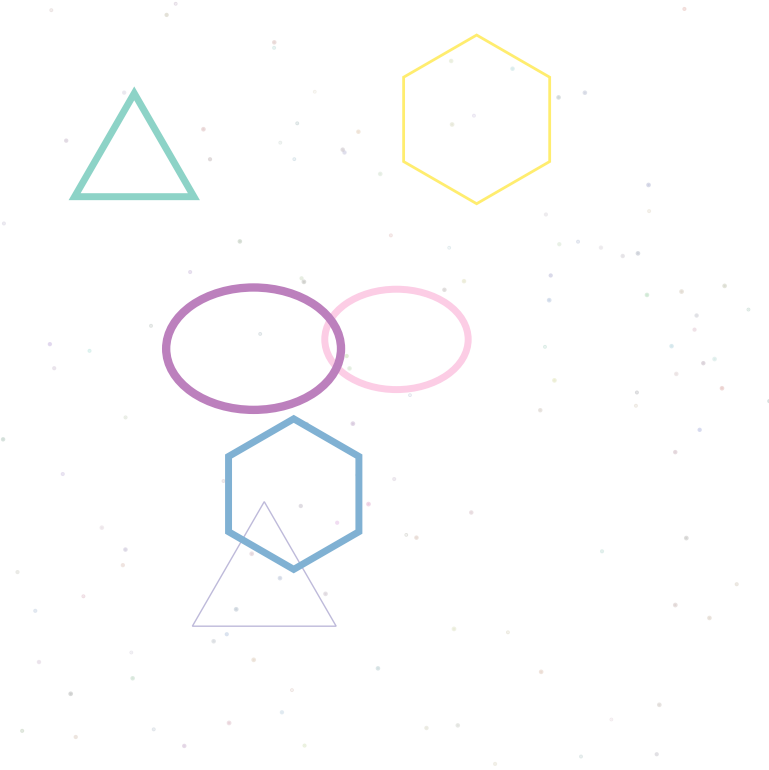[{"shape": "triangle", "thickness": 2.5, "radius": 0.45, "center": [0.174, 0.789]}, {"shape": "triangle", "thickness": 0.5, "radius": 0.54, "center": [0.343, 0.241]}, {"shape": "hexagon", "thickness": 2.5, "radius": 0.49, "center": [0.381, 0.358]}, {"shape": "oval", "thickness": 2.5, "radius": 0.47, "center": [0.515, 0.559]}, {"shape": "oval", "thickness": 3, "radius": 0.57, "center": [0.329, 0.547]}, {"shape": "hexagon", "thickness": 1, "radius": 0.55, "center": [0.619, 0.845]}]